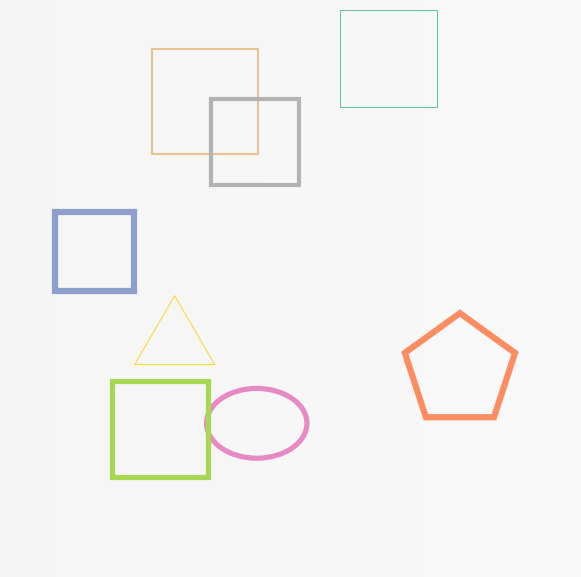[{"shape": "square", "thickness": 0.5, "radius": 0.42, "center": [0.669, 0.898]}, {"shape": "pentagon", "thickness": 3, "radius": 0.5, "center": [0.791, 0.357]}, {"shape": "square", "thickness": 3, "radius": 0.34, "center": [0.163, 0.564]}, {"shape": "oval", "thickness": 2.5, "radius": 0.43, "center": [0.442, 0.266]}, {"shape": "square", "thickness": 2.5, "radius": 0.42, "center": [0.275, 0.256]}, {"shape": "triangle", "thickness": 0.5, "radius": 0.4, "center": [0.3, 0.408]}, {"shape": "square", "thickness": 1, "radius": 0.46, "center": [0.353, 0.823]}, {"shape": "square", "thickness": 2, "radius": 0.38, "center": [0.439, 0.753]}]